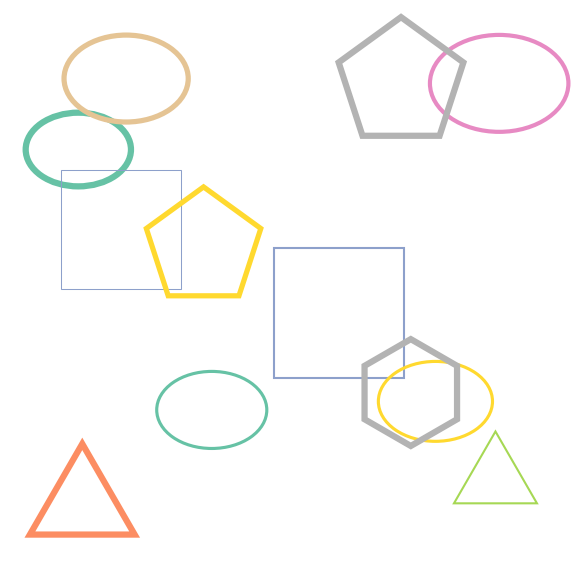[{"shape": "oval", "thickness": 1.5, "radius": 0.48, "center": [0.367, 0.289]}, {"shape": "oval", "thickness": 3, "radius": 0.46, "center": [0.136, 0.74]}, {"shape": "triangle", "thickness": 3, "radius": 0.52, "center": [0.142, 0.126]}, {"shape": "square", "thickness": 1, "radius": 0.56, "center": [0.587, 0.457]}, {"shape": "square", "thickness": 0.5, "radius": 0.52, "center": [0.21, 0.602]}, {"shape": "oval", "thickness": 2, "radius": 0.6, "center": [0.864, 0.855]}, {"shape": "triangle", "thickness": 1, "radius": 0.41, "center": [0.858, 0.169]}, {"shape": "oval", "thickness": 1.5, "radius": 0.49, "center": [0.754, 0.304]}, {"shape": "pentagon", "thickness": 2.5, "radius": 0.52, "center": [0.353, 0.571]}, {"shape": "oval", "thickness": 2.5, "radius": 0.54, "center": [0.218, 0.863]}, {"shape": "hexagon", "thickness": 3, "radius": 0.46, "center": [0.711, 0.319]}, {"shape": "pentagon", "thickness": 3, "radius": 0.57, "center": [0.694, 0.856]}]